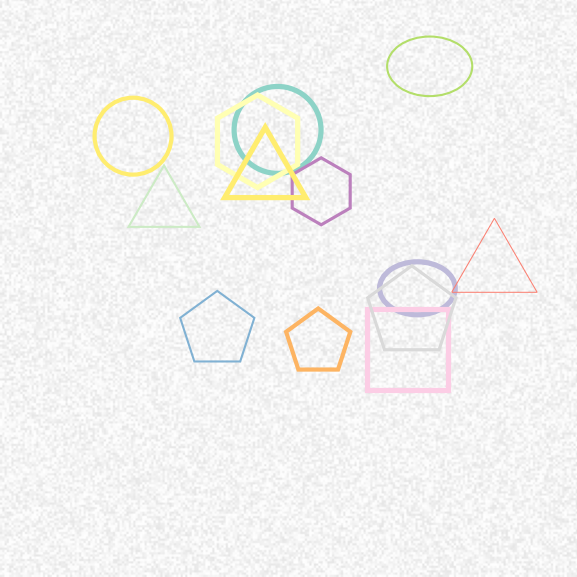[{"shape": "circle", "thickness": 2.5, "radius": 0.38, "center": [0.481, 0.774]}, {"shape": "hexagon", "thickness": 2.5, "radius": 0.4, "center": [0.446, 0.754]}, {"shape": "oval", "thickness": 2.5, "radius": 0.33, "center": [0.723, 0.5]}, {"shape": "triangle", "thickness": 0.5, "radius": 0.43, "center": [0.856, 0.536]}, {"shape": "pentagon", "thickness": 1, "radius": 0.34, "center": [0.376, 0.428]}, {"shape": "pentagon", "thickness": 2, "radius": 0.29, "center": [0.551, 0.406]}, {"shape": "oval", "thickness": 1, "radius": 0.37, "center": [0.744, 0.884]}, {"shape": "square", "thickness": 2.5, "radius": 0.35, "center": [0.705, 0.393]}, {"shape": "pentagon", "thickness": 1.5, "radius": 0.4, "center": [0.713, 0.459]}, {"shape": "hexagon", "thickness": 1.5, "radius": 0.29, "center": [0.556, 0.668]}, {"shape": "triangle", "thickness": 1, "radius": 0.35, "center": [0.284, 0.642]}, {"shape": "triangle", "thickness": 2.5, "radius": 0.41, "center": [0.459, 0.698]}, {"shape": "circle", "thickness": 2, "radius": 0.33, "center": [0.23, 0.763]}]